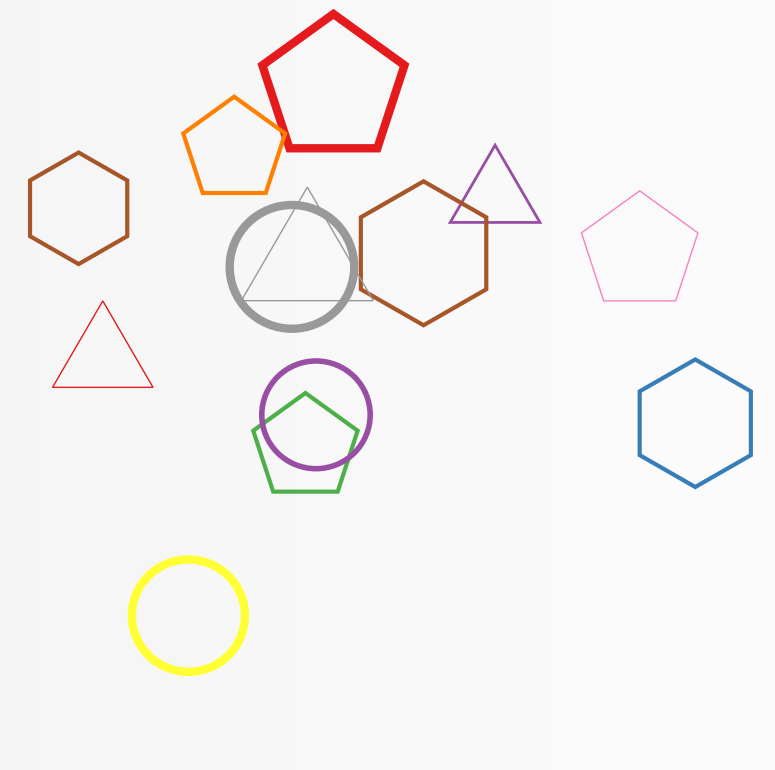[{"shape": "pentagon", "thickness": 3, "radius": 0.48, "center": [0.43, 0.885]}, {"shape": "triangle", "thickness": 0.5, "radius": 0.37, "center": [0.133, 0.534]}, {"shape": "hexagon", "thickness": 1.5, "radius": 0.41, "center": [0.897, 0.45]}, {"shape": "pentagon", "thickness": 1.5, "radius": 0.35, "center": [0.394, 0.419]}, {"shape": "triangle", "thickness": 1, "radius": 0.33, "center": [0.639, 0.745]}, {"shape": "circle", "thickness": 2, "radius": 0.35, "center": [0.408, 0.461]}, {"shape": "pentagon", "thickness": 1.5, "radius": 0.35, "center": [0.302, 0.805]}, {"shape": "circle", "thickness": 3, "radius": 0.36, "center": [0.243, 0.2]}, {"shape": "hexagon", "thickness": 1.5, "radius": 0.36, "center": [0.101, 0.729]}, {"shape": "hexagon", "thickness": 1.5, "radius": 0.47, "center": [0.547, 0.671]}, {"shape": "pentagon", "thickness": 0.5, "radius": 0.39, "center": [0.825, 0.673]}, {"shape": "triangle", "thickness": 0.5, "radius": 0.49, "center": [0.397, 0.659]}, {"shape": "circle", "thickness": 3, "radius": 0.4, "center": [0.377, 0.653]}]